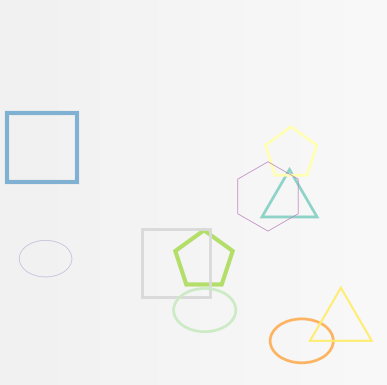[{"shape": "triangle", "thickness": 2, "radius": 0.41, "center": [0.747, 0.478]}, {"shape": "pentagon", "thickness": 2, "radius": 0.35, "center": [0.751, 0.601]}, {"shape": "oval", "thickness": 0.5, "radius": 0.34, "center": [0.118, 0.328]}, {"shape": "square", "thickness": 3, "radius": 0.45, "center": [0.109, 0.616]}, {"shape": "oval", "thickness": 2, "radius": 0.41, "center": [0.779, 0.115]}, {"shape": "pentagon", "thickness": 3, "radius": 0.39, "center": [0.526, 0.324]}, {"shape": "square", "thickness": 2, "radius": 0.44, "center": [0.455, 0.317]}, {"shape": "hexagon", "thickness": 0.5, "radius": 0.45, "center": [0.692, 0.49]}, {"shape": "oval", "thickness": 2, "radius": 0.4, "center": [0.528, 0.195]}, {"shape": "triangle", "thickness": 1.5, "radius": 0.46, "center": [0.88, 0.161]}]